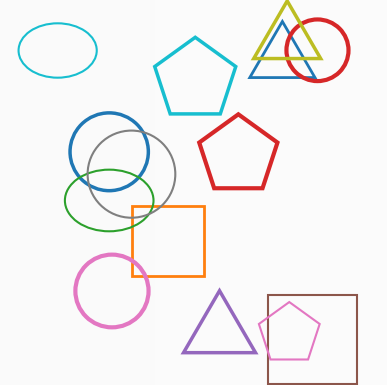[{"shape": "circle", "thickness": 2.5, "radius": 0.51, "center": [0.282, 0.606]}, {"shape": "triangle", "thickness": 2, "radius": 0.49, "center": [0.729, 0.847]}, {"shape": "square", "thickness": 2, "radius": 0.46, "center": [0.434, 0.374]}, {"shape": "oval", "thickness": 1.5, "radius": 0.57, "center": [0.282, 0.479]}, {"shape": "circle", "thickness": 3, "radius": 0.4, "center": [0.819, 0.869]}, {"shape": "pentagon", "thickness": 3, "radius": 0.53, "center": [0.615, 0.597]}, {"shape": "triangle", "thickness": 2.5, "radius": 0.54, "center": [0.567, 0.138]}, {"shape": "square", "thickness": 1.5, "radius": 0.57, "center": [0.808, 0.118]}, {"shape": "circle", "thickness": 3, "radius": 0.47, "center": [0.289, 0.244]}, {"shape": "pentagon", "thickness": 1.5, "radius": 0.41, "center": [0.747, 0.133]}, {"shape": "circle", "thickness": 1.5, "radius": 0.57, "center": [0.339, 0.548]}, {"shape": "triangle", "thickness": 2.5, "radius": 0.5, "center": [0.741, 0.898]}, {"shape": "oval", "thickness": 1.5, "radius": 0.5, "center": [0.149, 0.869]}, {"shape": "pentagon", "thickness": 2.5, "radius": 0.55, "center": [0.504, 0.793]}]